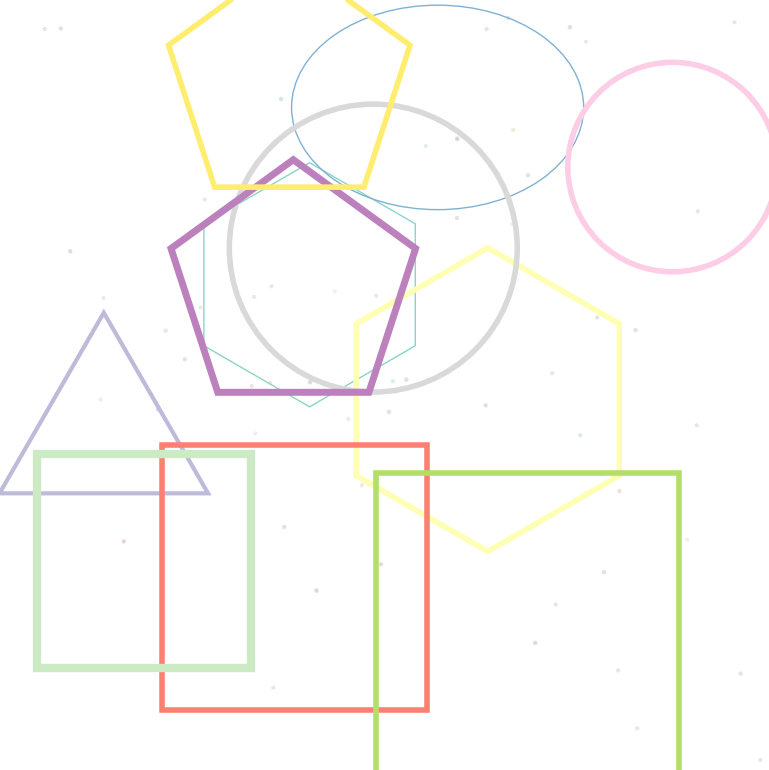[{"shape": "hexagon", "thickness": 0.5, "radius": 0.79, "center": [0.402, 0.63]}, {"shape": "hexagon", "thickness": 2, "radius": 0.99, "center": [0.633, 0.481]}, {"shape": "triangle", "thickness": 1.5, "radius": 0.78, "center": [0.135, 0.437]}, {"shape": "square", "thickness": 2, "radius": 0.86, "center": [0.383, 0.25]}, {"shape": "oval", "thickness": 0.5, "radius": 0.95, "center": [0.568, 0.861]}, {"shape": "square", "thickness": 2, "radius": 0.98, "center": [0.685, 0.189]}, {"shape": "circle", "thickness": 2, "radius": 0.68, "center": [0.873, 0.783]}, {"shape": "circle", "thickness": 2, "radius": 0.93, "center": [0.485, 0.678]}, {"shape": "pentagon", "thickness": 2.5, "radius": 0.83, "center": [0.381, 0.626]}, {"shape": "square", "thickness": 3, "radius": 0.69, "center": [0.187, 0.272]}, {"shape": "pentagon", "thickness": 2, "radius": 0.82, "center": [0.376, 0.89]}]